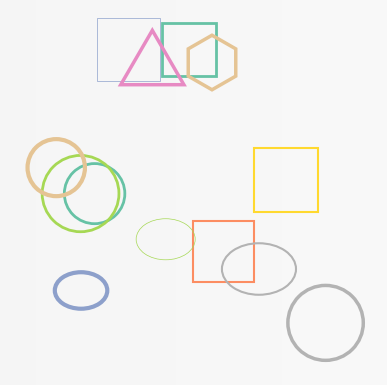[{"shape": "circle", "thickness": 2, "radius": 0.39, "center": [0.244, 0.497]}, {"shape": "square", "thickness": 2, "radius": 0.35, "center": [0.488, 0.871]}, {"shape": "square", "thickness": 1.5, "radius": 0.4, "center": [0.576, 0.346]}, {"shape": "square", "thickness": 0.5, "radius": 0.41, "center": [0.331, 0.87]}, {"shape": "oval", "thickness": 3, "radius": 0.34, "center": [0.209, 0.246]}, {"shape": "triangle", "thickness": 2.5, "radius": 0.47, "center": [0.393, 0.827]}, {"shape": "circle", "thickness": 2, "radius": 0.5, "center": [0.208, 0.497]}, {"shape": "oval", "thickness": 0.5, "radius": 0.38, "center": [0.428, 0.379]}, {"shape": "square", "thickness": 1.5, "radius": 0.42, "center": [0.738, 0.532]}, {"shape": "hexagon", "thickness": 2.5, "radius": 0.35, "center": [0.547, 0.838]}, {"shape": "circle", "thickness": 3, "radius": 0.37, "center": [0.145, 0.565]}, {"shape": "oval", "thickness": 1.5, "radius": 0.48, "center": [0.668, 0.301]}, {"shape": "circle", "thickness": 2.5, "radius": 0.49, "center": [0.84, 0.161]}]